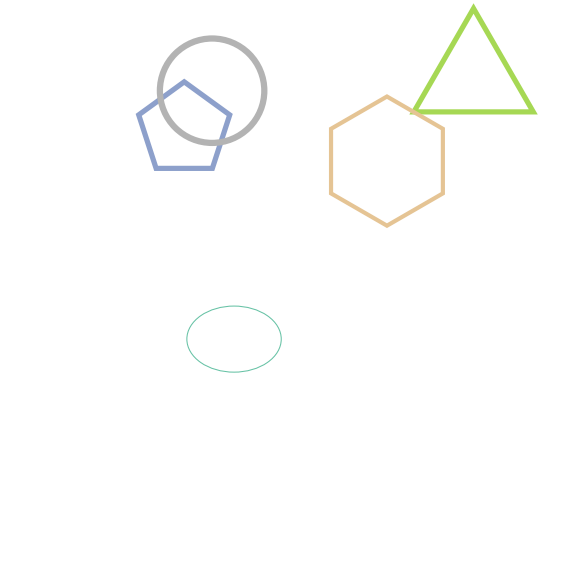[{"shape": "oval", "thickness": 0.5, "radius": 0.41, "center": [0.405, 0.412]}, {"shape": "pentagon", "thickness": 2.5, "radius": 0.41, "center": [0.319, 0.775]}, {"shape": "triangle", "thickness": 2.5, "radius": 0.6, "center": [0.82, 0.865]}, {"shape": "hexagon", "thickness": 2, "radius": 0.56, "center": [0.67, 0.72]}, {"shape": "circle", "thickness": 3, "radius": 0.45, "center": [0.367, 0.842]}]